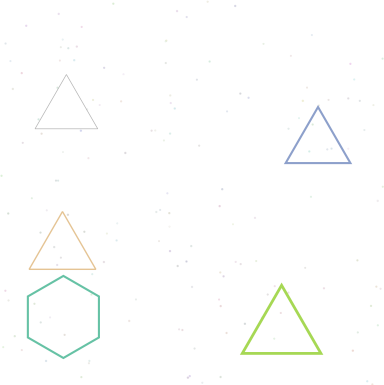[{"shape": "hexagon", "thickness": 1.5, "radius": 0.53, "center": [0.165, 0.177]}, {"shape": "triangle", "thickness": 1.5, "radius": 0.49, "center": [0.826, 0.625]}, {"shape": "triangle", "thickness": 2, "radius": 0.59, "center": [0.731, 0.141]}, {"shape": "triangle", "thickness": 1, "radius": 0.5, "center": [0.162, 0.35]}, {"shape": "triangle", "thickness": 0.5, "radius": 0.47, "center": [0.172, 0.712]}]